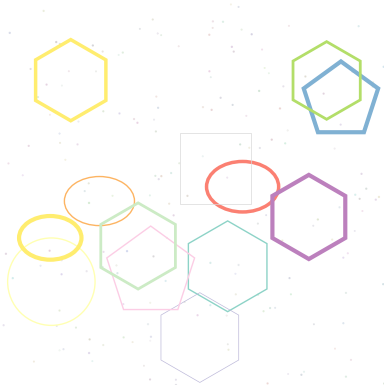[{"shape": "hexagon", "thickness": 1, "radius": 0.59, "center": [0.591, 0.308]}, {"shape": "circle", "thickness": 1, "radius": 0.57, "center": [0.133, 0.268]}, {"shape": "hexagon", "thickness": 0.5, "radius": 0.58, "center": [0.519, 0.123]}, {"shape": "oval", "thickness": 2.5, "radius": 0.47, "center": [0.63, 0.515]}, {"shape": "pentagon", "thickness": 3, "radius": 0.51, "center": [0.886, 0.739]}, {"shape": "oval", "thickness": 1, "radius": 0.46, "center": [0.258, 0.478]}, {"shape": "hexagon", "thickness": 2, "radius": 0.5, "center": [0.848, 0.791]}, {"shape": "pentagon", "thickness": 1, "radius": 0.6, "center": [0.391, 0.293]}, {"shape": "square", "thickness": 0.5, "radius": 0.46, "center": [0.56, 0.562]}, {"shape": "hexagon", "thickness": 3, "radius": 0.55, "center": [0.802, 0.436]}, {"shape": "hexagon", "thickness": 2, "radius": 0.56, "center": [0.359, 0.361]}, {"shape": "oval", "thickness": 3, "radius": 0.41, "center": [0.131, 0.382]}, {"shape": "hexagon", "thickness": 2.5, "radius": 0.53, "center": [0.184, 0.792]}]